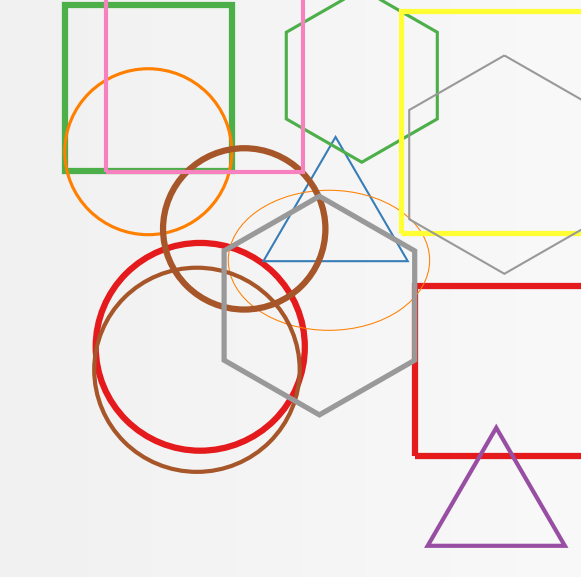[{"shape": "circle", "thickness": 3, "radius": 0.9, "center": [0.345, 0.399]}, {"shape": "square", "thickness": 3, "radius": 0.74, "center": [0.861, 0.357]}, {"shape": "triangle", "thickness": 1, "radius": 0.72, "center": [0.577, 0.619]}, {"shape": "hexagon", "thickness": 1.5, "radius": 0.75, "center": [0.622, 0.868]}, {"shape": "square", "thickness": 3, "radius": 0.72, "center": [0.255, 0.846]}, {"shape": "triangle", "thickness": 2, "radius": 0.68, "center": [0.854, 0.122]}, {"shape": "oval", "thickness": 0.5, "radius": 0.87, "center": [0.566, 0.548]}, {"shape": "circle", "thickness": 1.5, "radius": 0.72, "center": [0.255, 0.736]}, {"shape": "square", "thickness": 2.5, "radius": 0.96, "center": [0.882, 0.788]}, {"shape": "circle", "thickness": 3, "radius": 0.7, "center": [0.42, 0.603]}, {"shape": "circle", "thickness": 2, "radius": 0.88, "center": [0.339, 0.359]}, {"shape": "square", "thickness": 2, "radius": 0.84, "center": [0.352, 0.87]}, {"shape": "hexagon", "thickness": 2.5, "radius": 0.95, "center": [0.55, 0.47]}, {"shape": "hexagon", "thickness": 1, "radius": 0.95, "center": [0.868, 0.714]}]